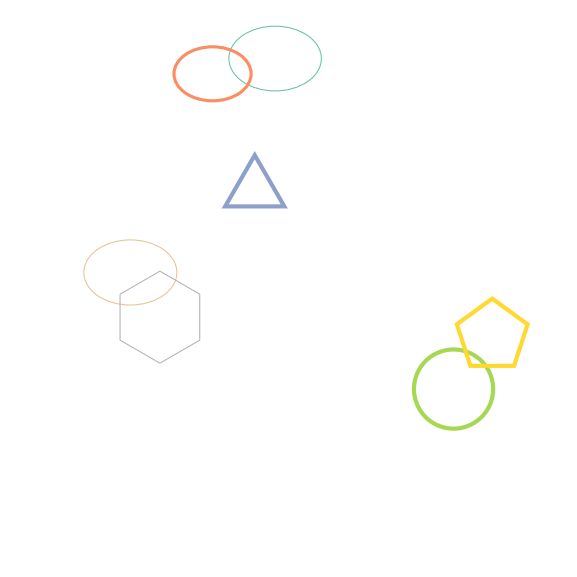[{"shape": "oval", "thickness": 0.5, "radius": 0.4, "center": [0.476, 0.898]}, {"shape": "oval", "thickness": 1.5, "radius": 0.33, "center": [0.368, 0.871]}, {"shape": "triangle", "thickness": 2, "radius": 0.3, "center": [0.441, 0.671]}, {"shape": "circle", "thickness": 2, "radius": 0.34, "center": [0.785, 0.325]}, {"shape": "pentagon", "thickness": 2, "radius": 0.32, "center": [0.852, 0.418]}, {"shape": "oval", "thickness": 0.5, "radius": 0.4, "center": [0.226, 0.527]}, {"shape": "hexagon", "thickness": 0.5, "radius": 0.4, "center": [0.277, 0.45]}]